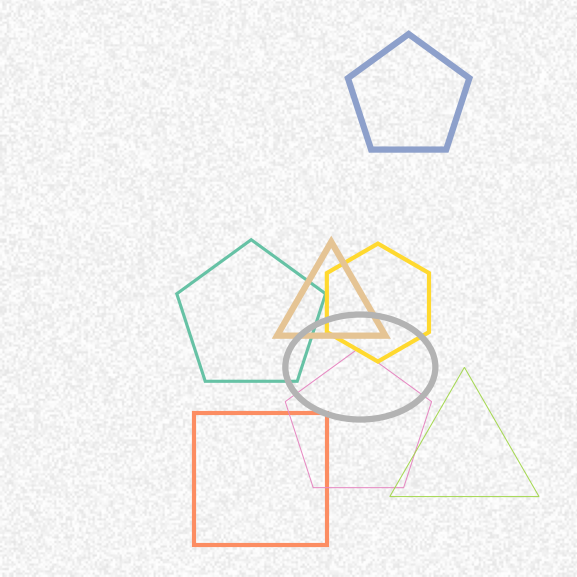[{"shape": "pentagon", "thickness": 1.5, "radius": 0.68, "center": [0.435, 0.449]}, {"shape": "square", "thickness": 2, "radius": 0.57, "center": [0.452, 0.169]}, {"shape": "pentagon", "thickness": 3, "radius": 0.55, "center": [0.708, 0.83]}, {"shape": "pentagon", "thickness": 0.5, "radius": 0.67, "center": [0.621, 0.262]}, {"shape": "triangle", "thickness": 0.5, "radius": 0.75, "center": [0.804, 0.214]}, {"shape": "hexagon", "thickness": 2, "radius": 0.51, "center": [0.654, 0.475]}, {"shape": "triangle", "thickness": 3, "radius": 0.54, "center": [0.574, 0.472]}, {"shape": "oval", "thickness": 3, "radius": 0.65, "center": [0.624, 0.364]}]